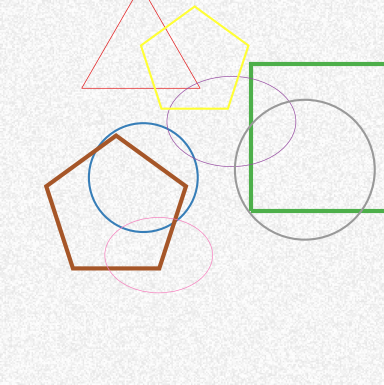[{"shape": "triangle", "thickness": 0.5, "radius": 0.89, "center": [0.366, 0.859]}, {"shape": "circle", "thickness": 1.5, "radius": 0.71, "center": [0.372, 0.539]}, {"shape": "square", "thickness": 3, "radius": 0.95, "center": [0.842, 0.642]}, {"shape": "oval", "thickness": 0.5, "radius": 0.84, "center": [0.601, 0.684]}, {"shape": "pentagon", "thickness": 1.5, "radius": 0.73, "center": [0.506, 0.836]}, {"shape": "pentagon", "thickness": 3, "radius": 0.95, "center": [0.302, 0.457]}, {"shape": "oval", "thickness": 0.5, "radius": 0.7, "center": [0.412, 0.337]}, {"shape": "circle", "thickness": 1.5, "radius": 0.91, "center": [0.792, 0.559]}]